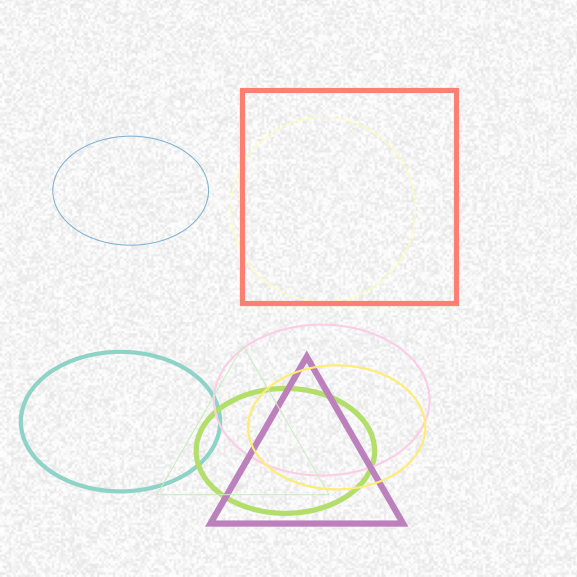[{"shape": "oval", "thickness": 2, "radius": 0.86, "center": [0.209, 0.269]}, {"shape": "circle", "thickness": 0.5, "radius": 0.8, "center": [0.56, 0.636]}, {"shape": "square", "thickness": 2.5, "radius": 0.92, "center": [0.604, 0.659]}, {"shape": "oval", "thickness": 0.5, "radius": 0.67, "center": [0.226, 0.669]}, {"shape": "oval", "thickness": 2.5, "radius": 0.77, "center": [0.494, 0.218]}, {"shape": "oval", "thickness": 1, "radius": 0.93, "center": [0.557, 0.306]}, {"shape": "triangle", "thickness": 3, "radius": 0.96, "center": [0.531, 0.189]}, {"shape": "triangle", "thickness": 0.5, "radius": 0.86, "center": [0.421, 0.229]}, {"shape": "oval", "thickness": 1, "radius": 0.77, "center": [0.583, 0.259]}]